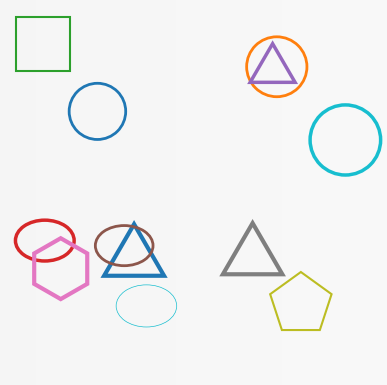[{"shape": "triangle", "thickness": 3, "radius": 0.45, "center": [0.346, 0.328]}, {"shape": "circle", "thickness": 2, "radius": 0.36, "center": [0.251, 0.711]}, {"shape": "circle", "thickness": 2, "radius": 0.39, "center": [0.714, 0.827]}, {"shape": "square", "thickness": 1.5, "radius": 0.35, "center": [0.111, 0.886]}, {"shape": "oval", "thickness": 2.5, "radius": 0.38, "center": [0.116, 0.375]}, {"shape": "triangle", "thickness": 2.5, "radius": 0.33, "center": [0.704, 0.82]}, {"shape": "oval", "thickness": 2, "radius": 0.37, "center": [0.32, 0.362]}, {"shape": "hexagon", "thickness": 3, "radius": 0.4, "center": [0.157, 0.302]}, {"shape": "triangle", "thickness": 3, "radius": 0.44, "center": [0.652, 0.332]}, {"shape": "pentagon", "thickness": 1.5, "radius": 0.42, "center": [0.776, 0.21]}, {"shape": "circle", "thickness": 2.5, "radius": 0.46, "center": [0.891, 0.636]}, {"shape": "oval", "thickness": 0.5, "radius": 0.39, "center": [0.378, 0.205]}]